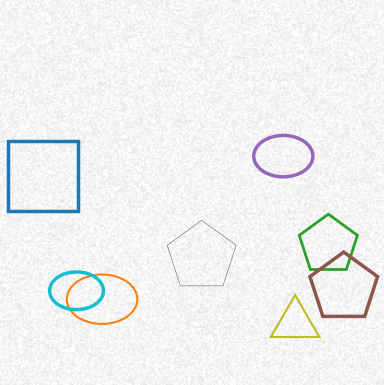[{"shape": "square", "thickness": 2.5, "radius": 0.46, "center": [0.112, 0.543]}, {"shape": "oval", "thickness": 1.5, "radius": 0.46, "center": [0.265, 0.223]}, {"shape": "pentagon", "thickness": 2, "radius": 0.4, "center": [0.853, 0.364]}, {"shape": "oval", "thickness": 2.5, "radius": 0.38, "center": [0.736, 0.594]}, {"shape": "pentagon", "thickness": 2.5, "radius": 0.46, "center": [0.893, 0.253]}, {"shape": "pentagon", "thickness": 0.5, "radius": 0.47, "center": [0.524, 0.334]}, {"shape": "triangle", "thickness": 1.5, "radius": 0.36, "center": [0.767, 0.161]}, {"shape": "oval", "thickness": 2.5, "radius": 0.35, "center": [0.199, 0.245]}]